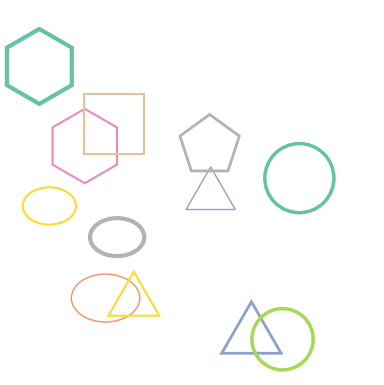[{"shape": "hexagon", "thickness": 3, "radius": 0.49, "center": [0.102, 0.827]}, {"shape": "circle", "thickness": 2.5, "radius": 0.45, "center": [0.778, 0.537]}, {"shape": "oval", "thickness": 1, "radius": 0.44, "center": [0.274, 0.226]}, {"shape": "triangle", "thickness": 1, "radius": 0.37, "center": [0.547, 0.493]}, {"shape": "triangle", "thickness": 2, "radius": 0.45, "center": [0.653, 0.127]}, {"shape": "hexagon", "thickness": 1.5, "radius": 0.48, "center": [0.22, 0.621]}, {"shape": "circle", "thickness": 2.5, "radius": 0.4, "center": [0.734, 0.119]}, {"shape": "triangle", "thickness": 1.5, "radius": 0.38, "center": [0.348, 0.218]}, {"shape": "oval", "thickness": 1.5, "radius": 0.35, "center": [0.128, 0.465]}, {"shape": "square", "thickness": 1.5, "radius": 0.39, "center": [0.295, 0.678]}, {"shape": "pentagon", "thickness": 2, "radius": 0.41, "center": [0.545, 0.622]}, {"shape": "oval", "thickness": 3, "radius": 0.35, "center": [0.304, 0.384]}]